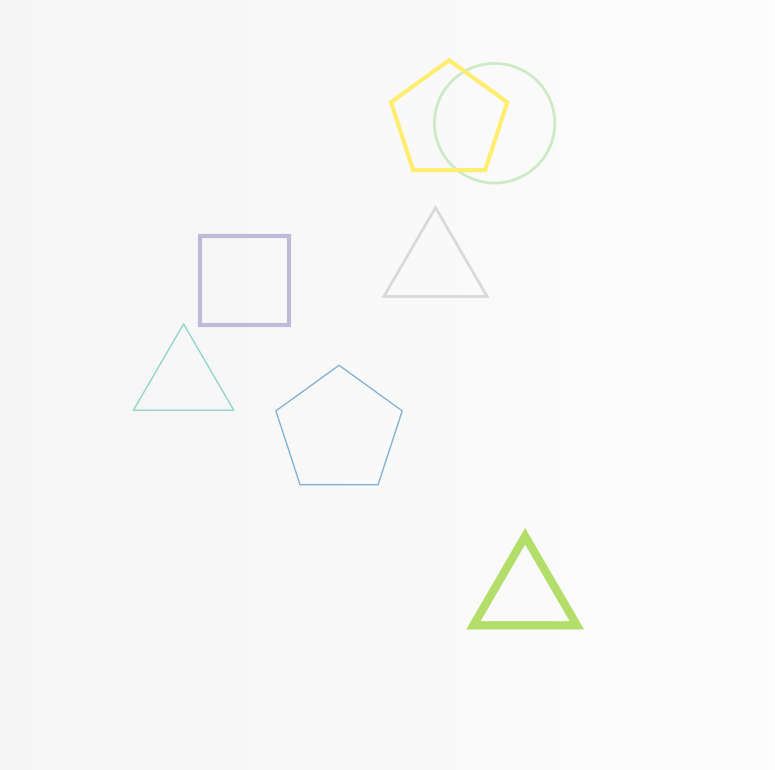[{"shape": "triangle", "thickness": 0.5, "radius": 0.37, "center": [0.237, 0.505]}, {"shape": "square", "thickness": 1.5, "radius": 0.29, "center": [0.315, 0.636]}, {"shape": "pentagon", "thickness": 0.5, "radius": 0.43, "center": [0.438, 0.44]}, {"shape": "triangle", "thickness": 3, "radius": 0.39, "center": [0.678, 0.226]}, {"shape": "triangle", "thickness": 1, "radius": 0.38, "center": [0.562, 0.653]}, {"shape": "circle", "thickness": 1, "radius": 0.39, "center": [0.638, 0.84]}, {"shape": "pentagon", "thickness": 1.5, "radius": 0.39, "center": [0.58, 0.843]}]